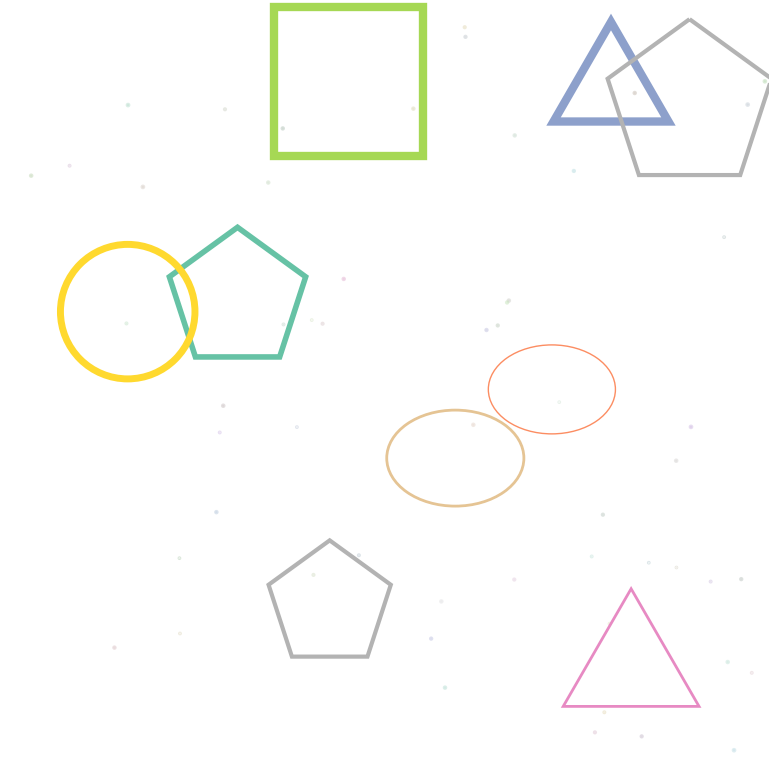[{"shape": "pentagon", "thickness": 2, "radius": 0.47, "center": [0.308, 0.612]}, {"shape": "oval", "thickness": 0.5, "radius": 0.41, "center": [0.717, 0.494]}, {"shape": "triangle", "thickness": 3, "radius": 0.43, "center": [0.794, 0.885]}, {"shape": "triangle", "thickness": 1, "radius": 0.51, "center": [0.82, 0.134]}, {"shape": "square", "thickness": 3, "radius": 0.48, "center": [0.452, 0.895]}, {"shape": "circle", "thickness": 2.5, "radius": 0.44, "center": [0.166, 0.595]}, {"shape": "oval", "thickness": 1, "radius": 0.45, "center": [0.591, 0.405]}, {"shape": "pentagon", "thickness": 1.5, "radius": 0.42, "center": [0.428, 0.215]}, {"shape": "pentagon", "thickness": 1.5, "radius": 0.56, "center": [0.896, 0.863]}]